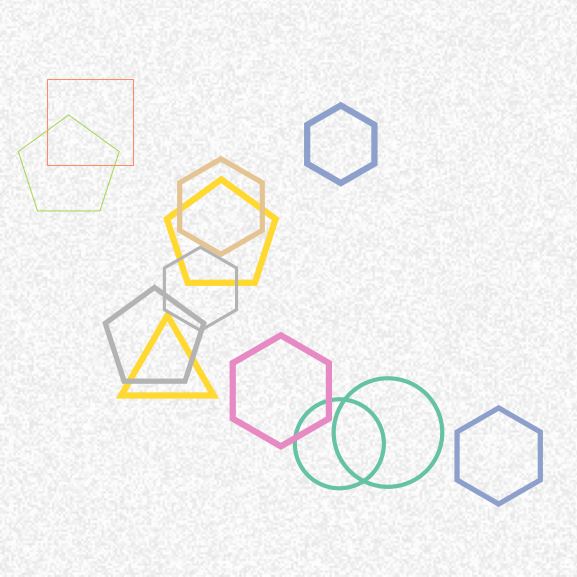[{"shape": "circle", "thickness": 2, "radius": 0.39, "center": [0.588, 0.231]}, {"shape": "circle", "thickness": 2, "radius": 0.47, "center": [0.672, 0.25]}, {"shape": "square", "thickness": 0.5, "radius": 0.37, "center": [0.156, 0.788]}, {"shape": "hexagon", "thickness": 2.5, "radius": 0.42, "center": [0.864, 0.21]}, {"shape": "hexagon", "thickness": 3, "radius": 0.34, "center": [0.59, 0.749]}, {"shape": "hexagon", "thickness": 3, "radius": 0.48, "center": [0.486, 0.322]}, {"shape": "pentagon", "thickness": 0.5, "radius": 0.46, "center": [0.119, 0.708]}, {"shape": "triangle", "thickness": 3, "radius": 0.46, "center": [0.29, 0.361]}, {"shape": "pentagon", "thickness": 3, "radius": 0.49, "center": [0.383, 0.589]}, {"shape": "hexagon", "thickness": 2.5, "radius": 0.41, "center": [0.383, 0.641]}, {"shape": "hexagon", "thickness": 1.5, "radius": 0.36, "center": [0.347, 0.499]}, {"shape": "pentagon", "thickness": 2.5, "radius": 0.45, "center": [0.268, 0.412]}]